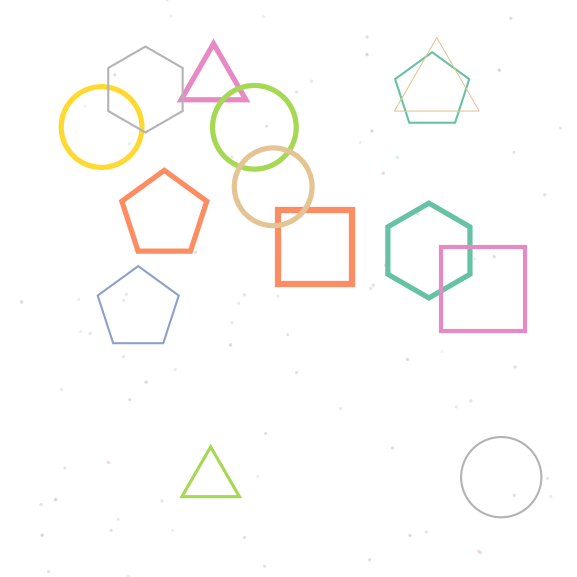[{"shape": "pentagon", "thickness": 1, "radius": 0.34, "center": [0.748, 0.841]}, {"shape": "hexagon", "thickness": 2.5, "radius": 0.41, "center": [0.743, 0.565]}, {"shape": "square", "thickness": 3, "radius": 0.32, "center": [0.546, 0.571]}, {"shape": "pentagon", "thickness": 2.5, "radius": 0.39, "center": [0.284, 0.627]}, {"shape": "pentagon", "thickness": 1, "radius": 0.37, "center": [0.239, 0.465]}, {"shape": "triangle", "thickness": 2.5, "radius": 0.32, "center": [0.37, 0.859]}, {"shape": "square", "thickness": 2, "radius": 0.36, "center": [0.837, 0.498]}, {"shape": "triangle", "thickness": 1.5, "radius": 0.29, "center": [0.365, 0.168]}, {"shape": "circle", "thickness": 2.5, "radius": 0.36, "center": [0.441, 0.779]}, {"shape": "circle", "thickness": 2.5, "radius": 0.35, "center": [0.176, 0.779]}, {"shape": "circle", "thickness": 2.5, "radius": 0.34, "center": [0.473, 0.676]}, {"shape": "triangle", "thickness": 0.5, "radius": 0.42, "center": [0.756, 0.849]}, {"shape": "hexagon", "thickness": 1, "radius": 0.37, "center": [0.252, 0.844]}, {"shape": "circle", "thickness": 1, "radius": 0.35, "center": [0.868, 0.173]}]